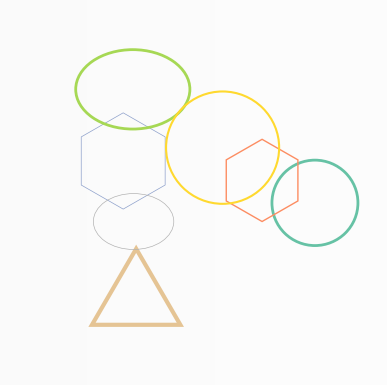[{"shape": "circle", "thickness": 2, "radius": 0.55, "center": [0.813, 0.473]}, {"shape": "hexagon", "thickness": 1, "radius": 0.53, "center": [0.676, 0.531]}, {"shape": "hexagon", "thickness": 0.5, "radius": 0.63, "center": [0.318, 0.582]}, {"shape": "oval", "thickness": 2, "radius": 0.74, "center": [0.343, 0.768]}, {"shape": "circle", "thickness": 1.5, "radius": 0.73, "center": [0.574, 0.617]}, {"shape": "triangle", "thickness": 3, "radius": 0.66, "center": [0.351, 0.222]}, {"shape": "oval", "thickness": 0.5, "radius": 0.52, "center": [0.345, 0.425]}]